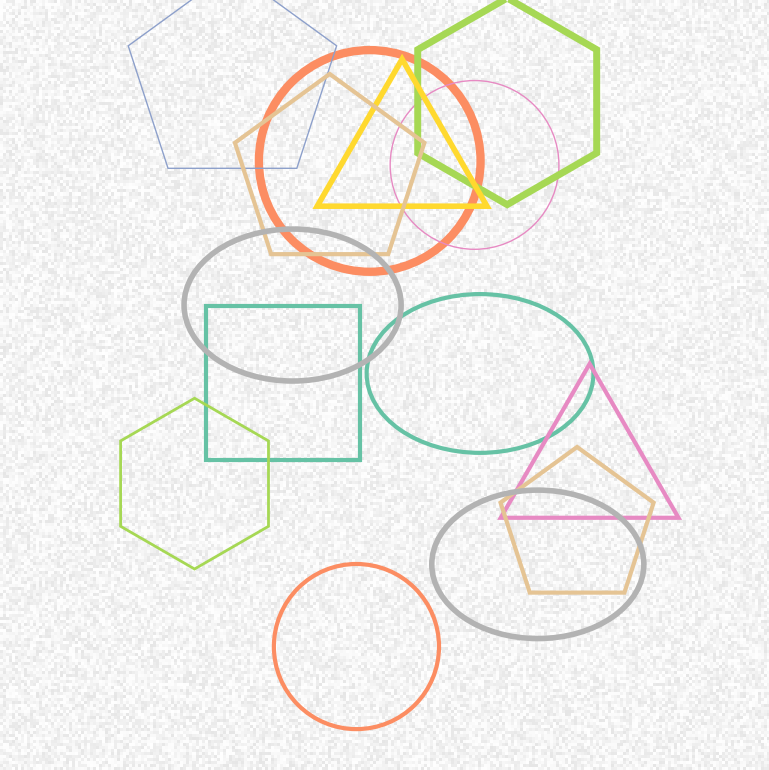[{"shape": "square", "thickness": 1.5, "radius": 0.5, "center": [0.368, 0.502]}, {"shape": "oval", "thickness": 1.5, "radius": 0.74, "center": [0.623, 0.515]}, {"shape": "circle", "thickness": 3, "radius": 0.72, "center": [0.48, 0.791]}, {"shape": "circle", "thickness": 1.5, "radius": 0.54, "center": [0.463, 0.16]}, {"shape": "pentagon", "thickness": 0.5, "radius": 0.71, "center": [0.302, 0.897]}, {"shape": "circle", "thickness": 0.5, "radius": 0.55, "center": [0.616, 0.786]}, {"shape": "triangle", "thickness": 1.5, "radius": 0.67, "center": [0.766, 0.394]}, {"shape": "hexagon", "thickness": 2.5, "radius": 0.67, "center": [0.659, 0.868]}, {"shape": "hexagon", "thickness": 1, "radius": 0.55, "center": [0.253, 0.372]}, {"shape": "triangle", "thickness": 2, "radius": 0.64, "center": [0.522, 0.796]}, {"shape": "pentagon", "thickness": 1.5, "radius": 0.65, "center": [0.428, 0.775]}, {"shape": "pentagon", "thickness": 1.5, "radius": 0.52, "center": [0.749, 0.315]}, {"shape": "oval", "thickness": 2, "radius": 0.69, "center": [0.698, 0.267]}, {"shape": "oval", "thickness": 2, "radius": 0.7, "center": [0.38, 0.604]}]